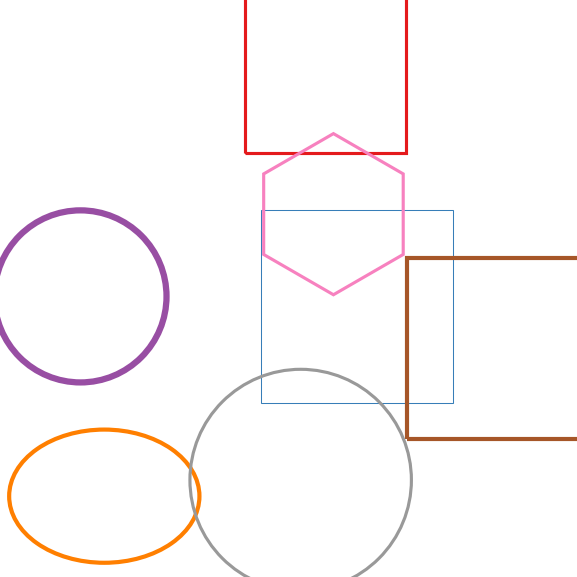[{"shape": "square", "thickness": 1.5, "radius": 0.7, "center": [0.563, 0.873]}, {"shape": "square", "thickness": 0.5, "radius": 0.83, "center": [0.618, 0.469]}, {"shape": "circle", "thickness": 3, "radius": 0.74, "center": [0.139, 0.486]}, {"shape": "oval", "thickness": 2, "radius": 0.82, "center": [0.181, 0.14]}, {"shape": "square", "thickness": 2, "radius": 0.78, "center": [0.861, 0.396]}, {"shape": "hexagon", "thickness": 1.5, "radius": 0.7, "center": [0.577, 0.628]}, {"shape": "circle", "thickness": 1.5, "radius": 0.96, "center": [0.521, 0.168]}]